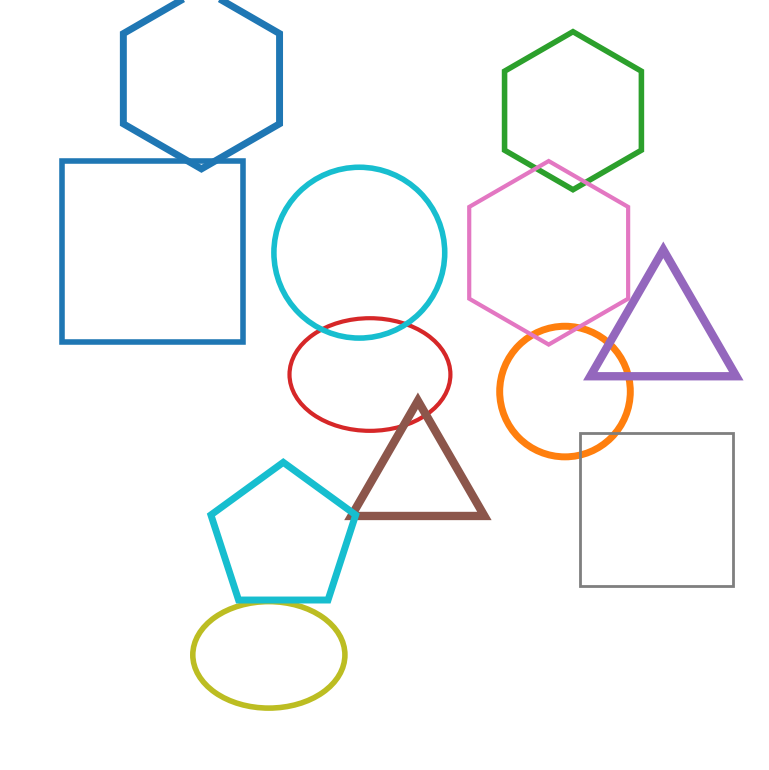[{"shape": "hexagon", "thickness": 2.5, "radius": 0.59, "center": [0.262, 0.898]}, {"shape": "square", "thickness": 2, "radius": 0.59, "center": [0.198, 0.674]}, {"shape": "circle", "thickness": 2.5, "radius": 0.42, "center": [0.734, 0.491]}, {"shape": "hexagon", "thickness": 2, "radius": 0.51, "center": [0.744, 0.856]}, {"shape": "oval", "thickness": 1.5, "radius": 0.52, "center": [0.48, 0.514]}, {"shape": "triangle", "thickness": 3, "radius": 0.55, "center": [0.861, 0.566]}, {"shape": "triangle", "thickness": 3, "radius": 0.5, "center": [0.543, 0.38]}, {"shape": "hexagon", "thickness": 1.5, "radius": 0.6, "center": [0.713, 0.672]}, {"shape": "square", "thickness": 1, "radius": 0.5, "center": [0.852, 0.338]}, {"shape": "oval", "thickness": 2, "radius": 0.49, "center": [0.349, 0.15]}, {"shape": "pentagon", "thickness": 2.5, "radius": 0.49, "center": [0.368, 0.301]}, {"shape": "circle", "thickness": 2, "radius": 0.55, "center": [0.467, 0.672]}]